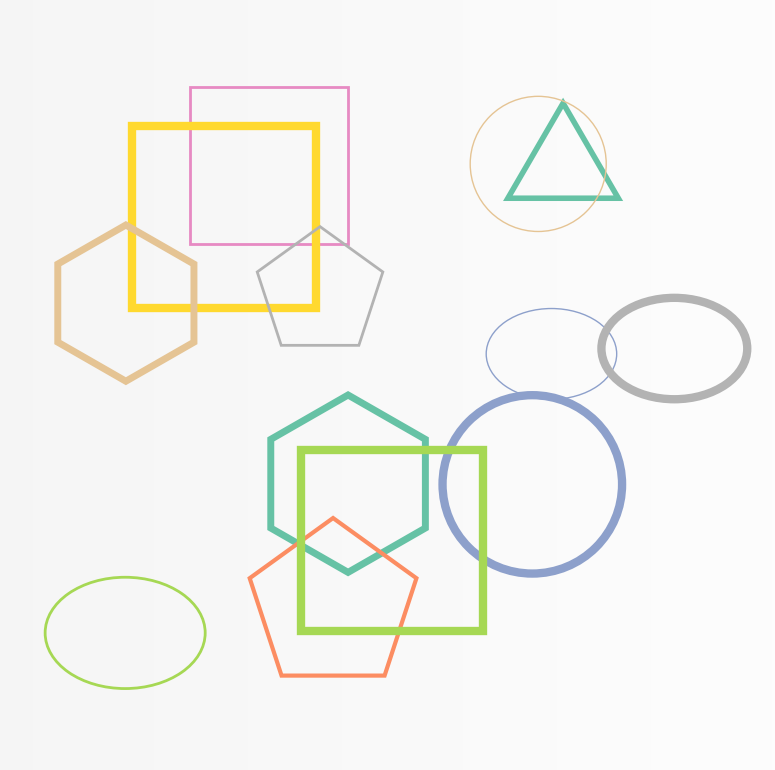[{"shape": "hexagon", "thickness": 2.5, "radius": 0.58, "center": [0.449, 0.372]}, {"shape": "triangle", "thickness": 2, "radius": 0.41, "center": [0.727, 0.784]}, {"shape": "pentagon", "thickness": 1.5, "radius": 0.57, "center": [0.43, 0.214]}, {"shape": "oval", "thickness": 0.5, "radius": 0.42, "center": [0.712, 0.54]}, {"shape": "circle", "thickness": 3, "radius": 0.58, "center": [0.687, 0.371]}, {"shape": "square", "thickness": 1, "radius": 0.51, "center": [0.347, 0.785]}, {"shape": "oval", "thickness": 1, "radius": 0.52, "center": [0.162, 0.178]}, {"shape": "square", "thickness": 3, "radius": 0.59, "center": [0.506, 0.298]}, {"shape": "square", "thickness": 3, "radius": 0.59, "center": [0.289, 0.718]}, {"shape": "circle", "thickness": 0.5, "radius": 0.44, "center": [0.694, 0.787]}, {"shape": "hexagon", "thickness": 2.5, "radius": 0.51, "center": [0.162, 0.606]}, {"shape": "pentagon", "thickness": 1, "radius": 0.43, "center": [0.413, 0.62]}, {"shape": "oval", "thickness": 3, "radius": 0.47, "center": [0.87, 0.547]}]